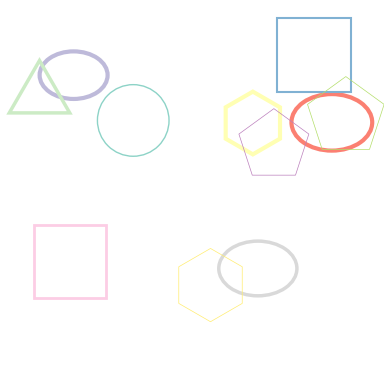[{"shape": "circle", "thickness": 1, "radius": 0.46, "center": [0.346, 0.687]}, {"shape": "hexagon", "thickness": 3, "radius": 0.41, "center": [0.657, 0.681]}, {"shape": "oval", "thickness": 3, "radius": 0.44, "center": [0.191, 0.805]}, {"shape": "oval", "thickness": 3, "radius": 0.52, "center": [0.862, 0.682]}, {"shape": "square", "thickness": 1.5, "radius": 0.48, "center": [0.816, 0.857]}, {"shape": "pentagon", "thickness": 0.5, "radius": 0.52, "center": [0.898, 0.697]}, {"shape": "square", "thickness": 2, "radius": 0.47, "center": [0.182, 0.321]}, {"shape": "oval", "thickness": 2.5, "radius": 0.51, "center": [0.67, 0.303]}, {"shape": "pentagon", "thickness": 0.5, "radius": 0.48, "center": [0.711, 0.622]}, {"shape": "triangle", "thickness": 2.5, "radius": 0.45, "center": [0.103, 0.752]}, {"shape": "hexagon", "thickness": 0.5, "radius": 0.48, "center": [0.547, 0.26]}]